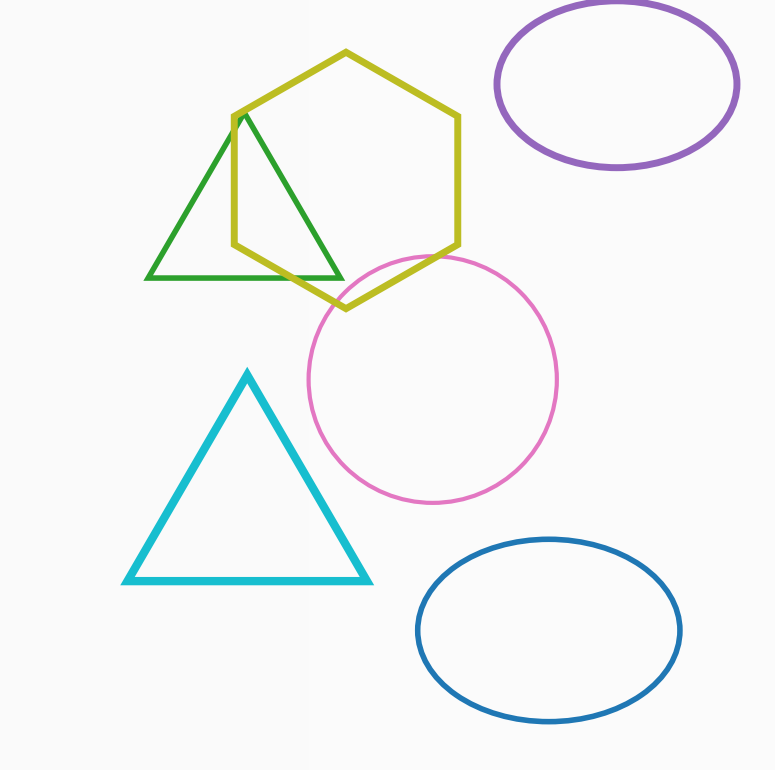[{"shape": "oval", "thickness": 2, "radius": 0.85, "center": [0.708, 0.181]}, {"shape": "triangle", "thickness": 2, "radius": 0.72, "center": [0.315, 0.711]}, {"shape": "oval", "thickness": 2.5, "radius": 0.77, "center": [0.796, 0.891]}, {"shape": "circle", "thickness": 1.5, "radius": 0.8, "center": [0.558, 0.507]}, {"shape": "hexagon", "thickness": 2.5, "radius": 0.83, "center": [0.446, 0.766]}, {"shape": "triangle", "thickness": 3, "radius": 0.89, "center": [0.319, 0.335]}]